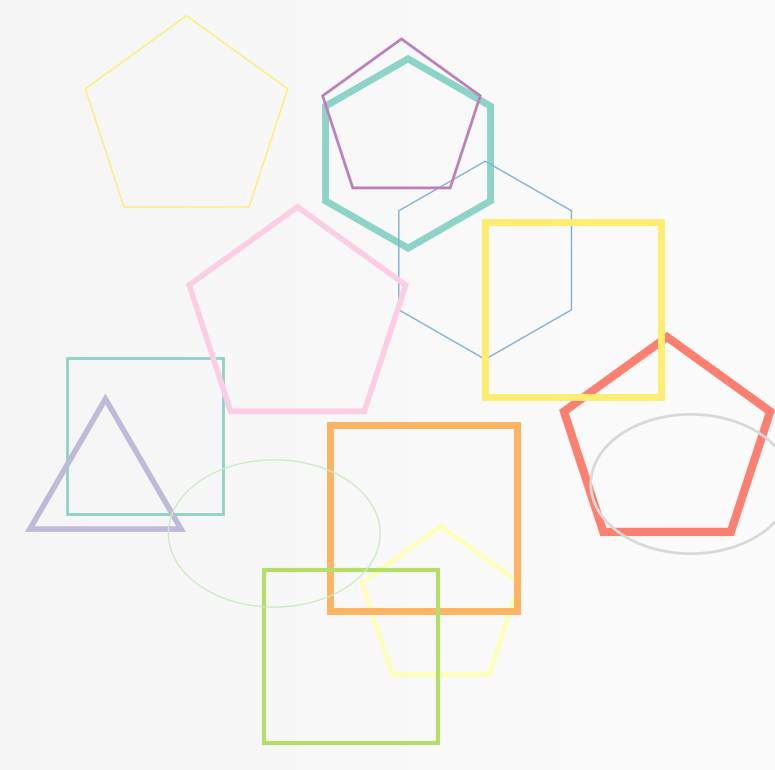[{"shape": "square", "thickness": 1, "radius": 0.51, "center": [0.187, 0.433]}, {"shape": "hexagon", "thickness": 2.5, "radius": 0.61, "center": [0.527, 0.801]}, {"shape": "pentagon", "thickness": 1.5, "radius": 0.53, "center": [0.569, 0.21]}, {"shape": "triangle", "thickness": 2, "radius": 0.56, "center": [0.136, 0.369]}, {"shape": "pentagon", "thickness": 3, "radius": 0.7, "center": [0.861, 0.422]}, {"shape": "hexagon", "thickness": 0.5, "radius": 0.64, "center": [0.626, 0.662]}, {"shape": "square", "thickness": 2.5, "radius": 0.6, "center": [0.546, 0.327]}, {"shape": "square", "thickness": 1.5, "radius": 0.56, "center": [0.453, 0.148]}, {"shape": "pentagon", "thickness": 2, "radius": 0.73, "center": [0.384, 0.585]}, {"shape": "oval", "thickness": 1, "radius": 0.65, "center": [0.891, 0.371]}, {"shape": "pentagon", "thickness": 1, "radius": 0.53, "center": [0.518, 0.842]}, {"shape": "oval", "thickness": 0.5, "radius": 0.68, "center": [0.354, 0.307]}, {"shape": "pentagon", "thickness": 0.5, "radius": 0.69, "center": [0.241, 0.842]}, {"shape": "square", "thickness": 2.5, "radius": 0.57, "center": [0.739, 0.598]}]